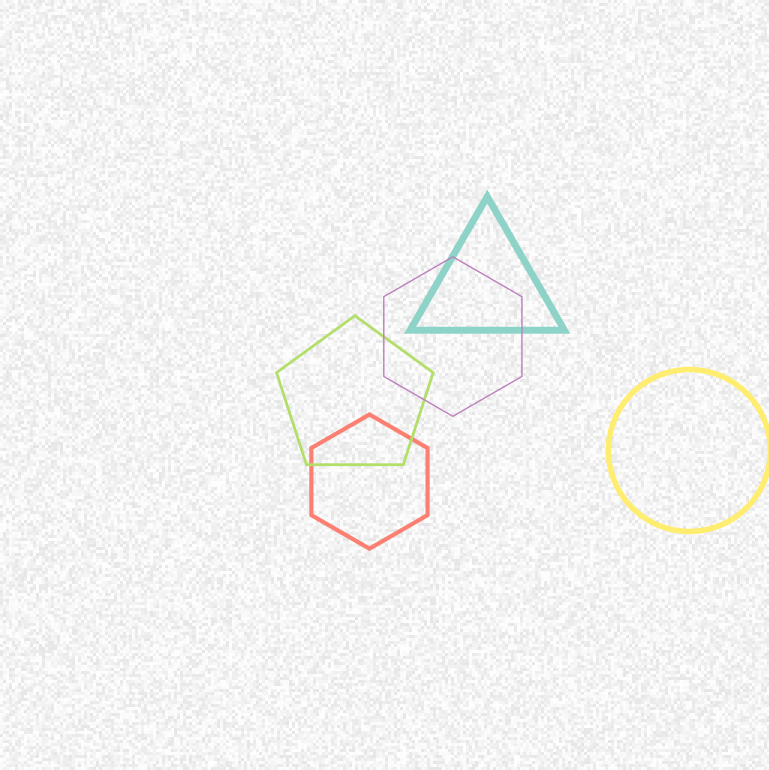[{"shape": "triangle", "thickness": 2.5, "radius": 0.58, "center": [0.633, 0.629]}, {"shape": "hexagon", "thickness": 1.5, "radius": 0.44, "center": [0.48, 0.375]}, {"shape": "pentagon", "thickness": 1, "radius": 0.53, "center": [0.461, 0.483]}, {"shape": "hexagon", "thickness": 0.5, "radius": 0.52, "center": [0.588, 0.563]}, {"shape": "circle", "thickness": 2, "radius": 0.53, "center": [0.895, 0.415]}]